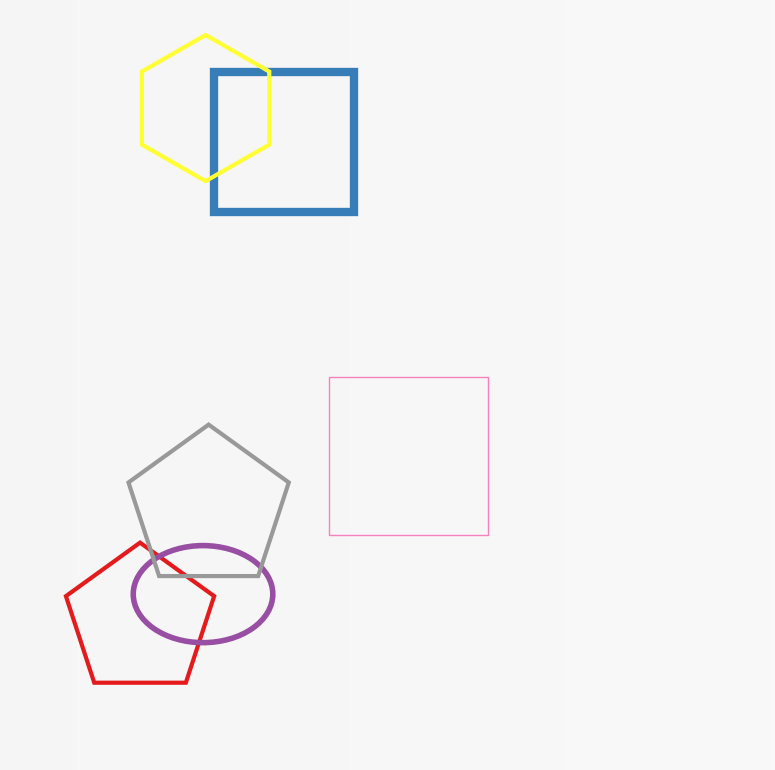[{"shape": "pentagon", "thickness": 1.5, "radius": 0.5, "center": [0.181, 0.195]}, {"shape": "square", "thickness": 3, "radius": 0.45, "center": [0.367, 0.816]}, {"shape": "oval", "thickness": 2, "radius": 0.45, "center": [0.262, 0.228]}, {"shape": "hexagon", "thickness": 1.5, "radius": 0.47, "center": [0.265, 0.86]}, {"shape": "square", "thickness": 0.5, "radius": 0.51, "center": [0.527, 0.408]}, {"shape": "pentagon", "thickness": 1.5, "radius": 0.54, "center": [0.269, 0.34]}]